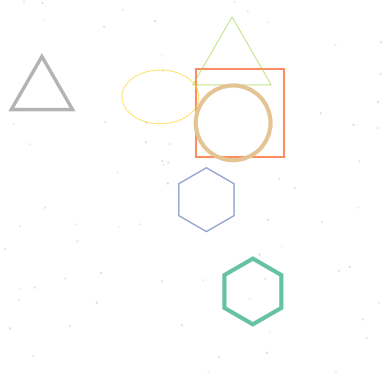[{"shape": "hexagon", "thickness": 3, "radius": 0.43, "center": [0.657, 0.243]}, {"shape": "square", "thickness": 1.5, "radius": 0.57, "center": [0.623, 0.707]}, {"shape": "hexagon", "thickness": 1, "radius": 0.41, "center": [0.536, 0.481]}, {"shape": "triangle", "thickness": 0.5, "radius": 0.59, "center": [0.603, 0.838]}, {"shape": "oval", "thickness": 0.5, "radius": 0.5, "center": [0.417, 0.748]}, {"shape": "circle", "thickness": 3, "radius": 0.49, "center": [0.606, 0.681]}, {"shape": "triangle", "thickness": 2.5, "radius": 0.46, "center": [0.109, 0.761]}]